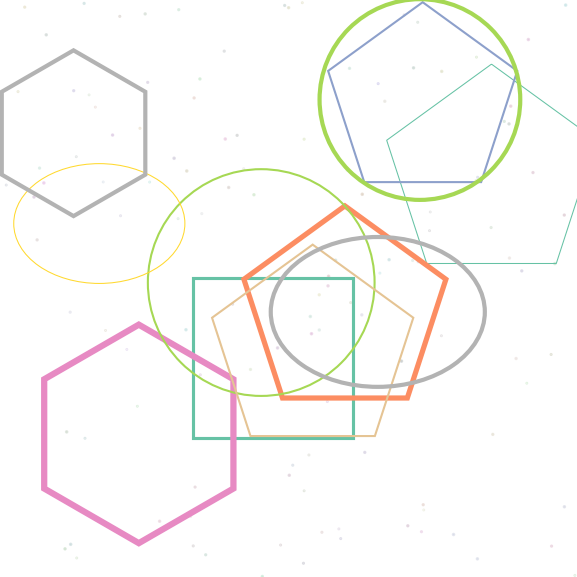[{"shape": "pentagon", "thickness": 0.5, "radius": 0.95, "center": [0.851, 0.697]}, {"shape": "square", "thickness": 1.5, "radius": 0.69, "center": [0.473, 0.379]}, {"shape": "pentagon", "thickness": 2.5, "radius": 0.92, "center": [0.597, 0.459]}, {"shape": "pentagon", "thickness": 1, "radius": 0.86, "center": [0.732, 0.823]}, {"shape": "hexagon", "thickness": 3, "radius": 0.95, "center": [0.24, 0.248]}, {"shape": "circle", "thickness": 1, "radius": 0.98, "center": [0.452, 0.51]}, {"shape": "circle", "thickness": 2, "radius": 0.87, "center": [0.727, 0.827]}, {"shape": "oval", "thickness": 0.5, "radius": 0.74, "center": [0.172, 0.612]}, {"shape": "pentagon", "thickness": 1, "radius": 0.92, "center": [0.541, 0.392]}, {"shape": "hexagon", "thickness": 2, "radius": 0.72, "center": [0.127, 0.768]}, {"shape": "oval", "thickness": 2, "radius": 0.93, "center": [0.654, 0.459]}]